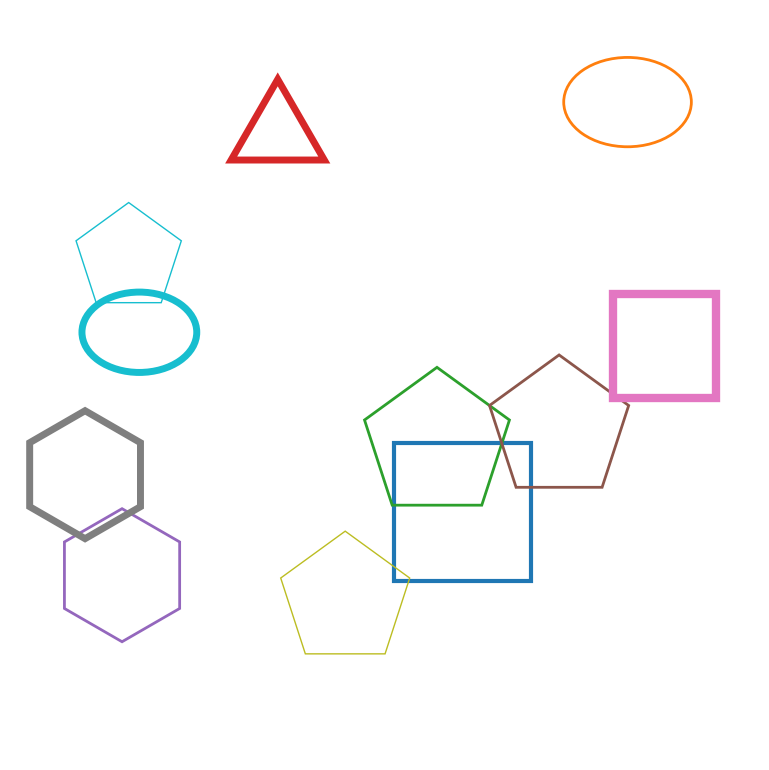[{"shape": "square", "thickness": 1.5, "radius": 0.45, "center": [0.6, 0.335]}, {"shape": "oval", "thickness": 1, "radius": 0.41, "center": [0.815, 0.867]}, {"shape": "pentagon", "thickness": 1, "radius": 0.49, "center": [0.568, 0.424]}, {"shape": "triangle", "thickness": 2.5, "radius": 0.35, "center": [0.361, 0.827]}, {"shape": "hexagon", "thickness": 1, "radius": 0.43, "center": [0.158, 0.253]}, {"shape": "pentagon", "thickness": 1, "radius": 0.48, "center": [0.726, 0.444]}, {"shape": "square", "thickness": 3, "radius": 0.34, "center": [0.863, 0.551]}, {"shape": "hexagon", "thickness": 2.5, "radius": 0.42, "center": [0.11, 0.384]}, {"shape": "pentagon", "thickness": 0.5, "radius": 0.44, "center": [0.448, 0.222]}, {"shape": "oval", "thickness": 2.5, "radius": 0.37, "center": [0.181, 0.568]}, {"shape": "pentagon", "thickness": 0.5, "radius": 0.36, "center": [0.167, 0.665]}]